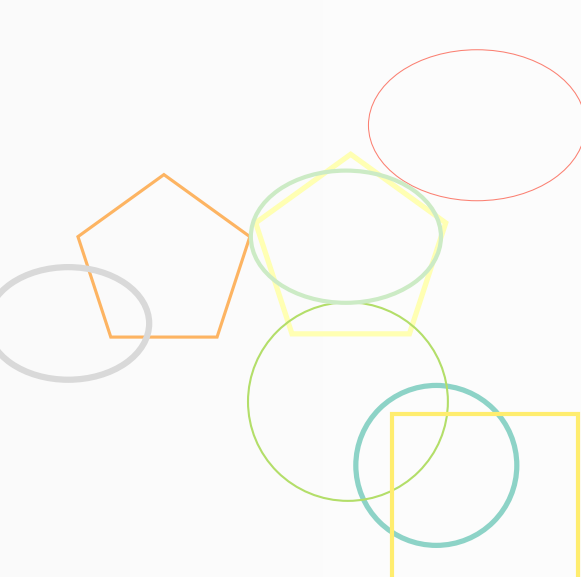[{"shape": "circle", "thickness": 2.5, "radius": 0.69, "center": [0.751, 0.193]}, {"shape": "pentagon", "thickness": 2.5, "radius": 0.86, "center": [0.603, 0.56]}, {"shape": "oval", "thickness": 0.5, "radius": 0.93, "center": [0.821, 0.782]}, {"shape": "pentagon", "thickness": 1.5, "radius": 0.78, "center": [0.282, 0.541]}, {"shape": "circle", "thickness": 1, "radius": 0.86, "center": [0.599, 0.304]}, {"shape": "oval", "thickness": 3, "radius": 0.7, "center": [0.117, 0.439]}, {"shape": "oval", "thickness": 2, "radius": 0.82, "center": [0.595, 0.589]}, {"shape": "square", "thickness": 2, "radius": 0.8, "center": [0.835, 0.122]}]